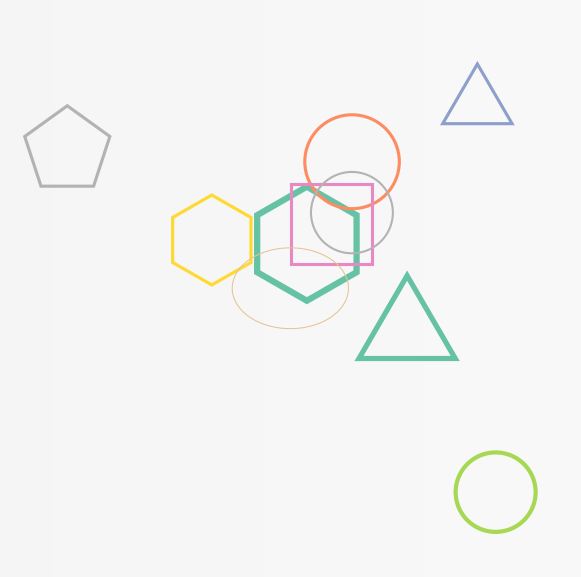[{"shape": "triangle", "thickness": 2.5, "radius": 0.48, "center": [0.7, 0.426]}, {"shape": "hexagon", "thickness": 3, "radius": 0.49, "center": [0.528, 0.577]}, {"shape": "circle", "thickness": 1.5, "radius": 0.41, "center": [0.606, 0.719]}, {"shape": "triangle", "thickness": 1.5, "radius": 0.34, "center": [0.821, 0.819]}, {"shape": "square", "thickness": 1.5, "radius": 0.35, "center": [0.57, 0.611]}, {"shape": "circle", "thickness": 2, "radius": 0.34, "center": [0.853, 0.147]}, {"shape": "hexagon", "thickness": 1.5, "radius": 0.39, "center": [0.364, 0.584]}, {"shape": "oval", "thickness": 0.5, "radius": 0.5, "center": [0.499, 0.5]}, {"shape": "pentagon", "thickness": 1.5, "radius": 0.38, "center": [0.116, 0.739]}, {"shape": "circle", "thickness": 1, "radius": 0.35, "center": [0.605, 0.631]}]